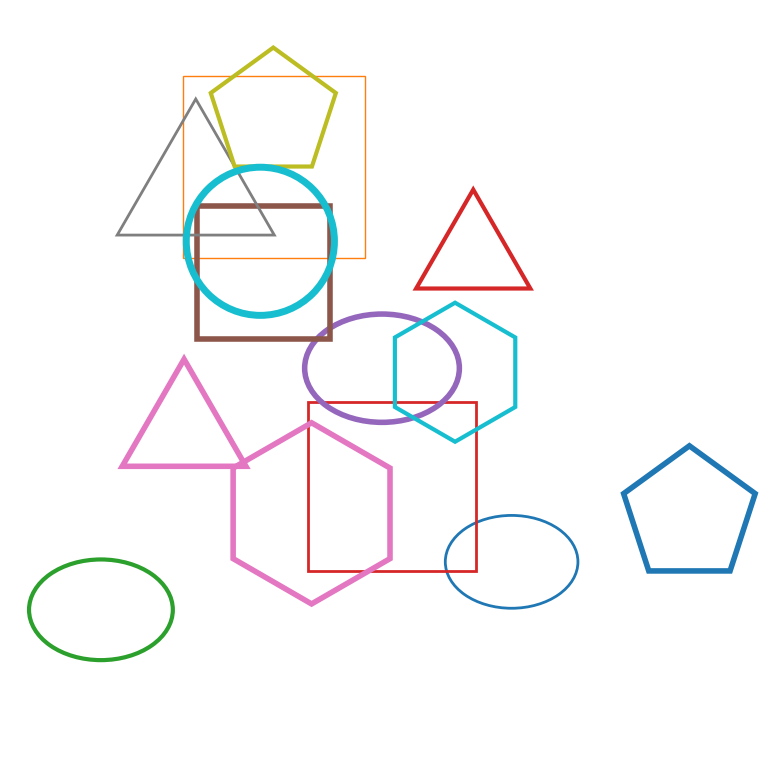[{"shape": "oval", "thickness": 1, "radius": 0.43, "center": [0.664, 0.27]}, {"shape": "pentagon", "thickness": 2, "radius": 0.45, "center": [0.895, 0.331]}, {"shape": "square", "thickness": 0.5, "radius": 0.59, "center": [0.356, 0.783]}, {"shape": "oval", "thickness": 1.5, "radius": 0.47, "center": [0.131, 0.208]}, {"shape": "triangle", "thickness": 1.5, "radius": 0.43, "center": [0.615, 0.668]}, {"shape": "square", "thickness": 1, "radius": 0.55, "center": [0.509, 0.368]}, {"shape": "oval", "thickness": 2, "radius": 0.5, "center": [0.496, 0.522]}, {"shape": "square", "thickness": 2, "radius": 0.43, "center": [0.343, 0.646]}, {"shape": "hexagon", "thickness": 2, "radius": 0.59, "center": [0.405, 0.333]}, {"shape": "triangle", "thickness": 2, "radius": 0.46, "center": [0.239, 0.441]}, {"shape": "triangle", "thickness": 1, "radius": 0.59, "center": [0.254, 0.754]}, {"shape": "pentagon", "thickness": 1.5, "radius": 0.43, "center": [0.355, 0.853]}, {"shape": "hexagon", "thickness": 1.5, "radius": 0.45, "center": [0.591, 0.517]}, {"shape": "circle", "thickness": 2.5, "radius": 0.48, "center": [0.338, 0.687]}]